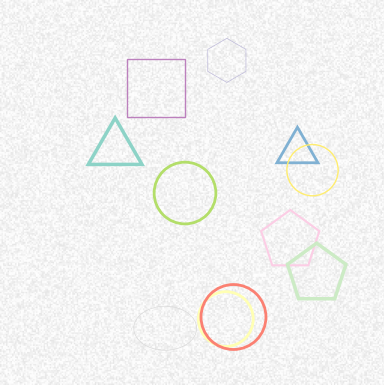[{"shape": "triangle", "thickness": 2.5, "radius": 0.4, "center": [0.299, 0.613]}, {"shape": "circle", "thickness": 2, "radius": 0.36, "center": [0.587, 0.171]}, {"shape": "hexagon", "thickness": 0.5, "radius": 0.29, "center": [0.589, 0.843]}, {"shape": "circle", "thickness": 2, "radius": 0.42, "center": [0.606, 0.177]}, {"shape": "triangle", "thickness": 2, "radius": 0.31, "center": [0.773, 0.608]}, {"shape": "circle", "thickness": 2, "radius": 0.4, "center": [0.481, 0.499]}, {"shape": "pentagon", "thickness": 1.5, "radius": 0.4, "center": [0.754, 0.375]}, {"shape": "oval", "thickness": 0.5, "radius": 0.41, "center": [0.429, 0.147]}, {"shape": "square", "thickness": 1, "radius": 0.38, "center": [0.406, 0.772]}, {"shape": "pentagon", "thickness": 2.5, "radius": 0.4, "center": [0.823, 0.289]}, {"shape": "circle", "thickness": 1, "radius": 0.33, "center": [0.812, 0.558]}]